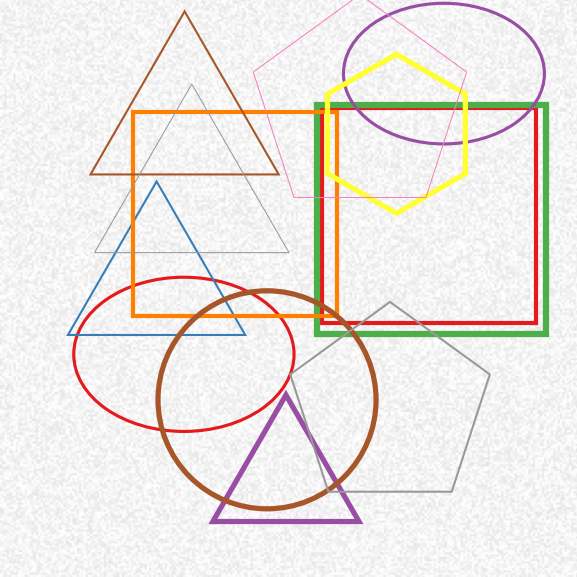[{"shape": "square", "thickness": 2, "radius": 0.93, "center": [0.743, 0.626]}, {"shape": "oval", "thickness": 1.5, "radius": 0.95, "center": [0.318, 0.386]}, {"shape": "triangle", "thickness": 1, "radius": 0.89, "center": [0.271, 0.508]}, {"shape": "square", "thickness": 3, "radius": 0.99, "center": [0.747, 0.619]}, {"shape": "oval", "thickness": 1.5, "radius": 0.87, "center": [0.769, 0.872]}, {"shape": "triangle", "thickness": 2.5, "radius": 0.73, "center": [0.495, 0.169]}, {"shape": "square", "thickness": 2, "radius": 0.88, "center": [0.408, 0.628]}, {"shape": "hexagon", "thickness": 2.5, "radius": 0.69, "center": [0.686, 0.767]}, {"shape": "triangle", "thickness": 1, "radius": 0.94, "center": [0.32, 0.791]}, {"shape": "circle", "thickness": 2.5, "radius": 0.94, "center": [0.462, 0.307]}, {"shape": "pentagon", "thickness": 0.5, "radius": 0.97, "center": [0.623, 0.814]}, {"shape": "pentagon", "thickness": 1, "radius": 0.91, "center": [0.675, 0.295]}, {"shape": "triangle", "thickness": 0.5, "radius": 0.97, "center": [0.332, 0.659]}]